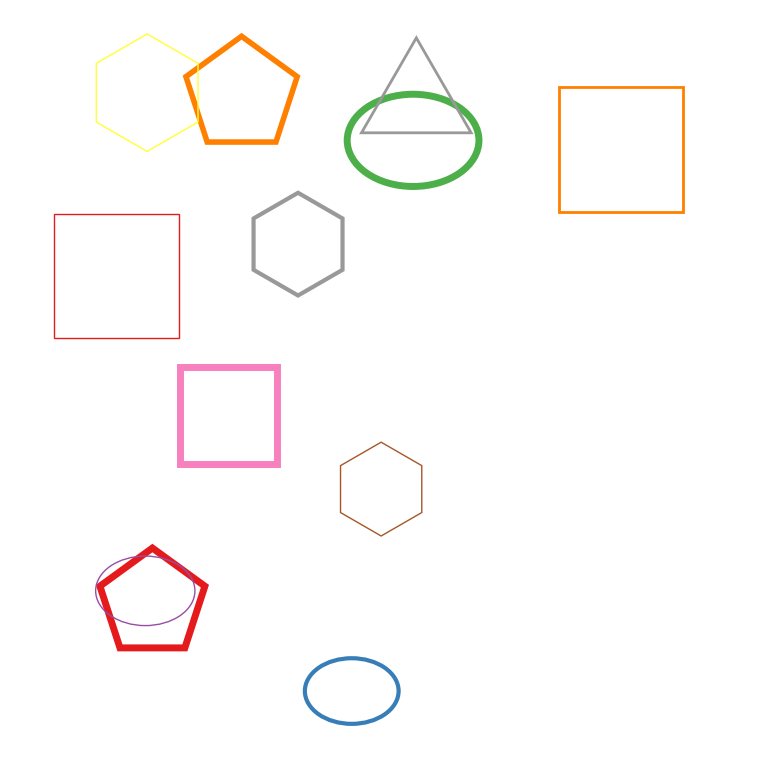[{"shape": "pentagon", "thickness": 2.5, "radius": 0.36, "center": [0.198, 0.217]}, {"shape": "square", "thickness": 0.5, "radius": 0.41, "center": [0.151, 0.642]}, {"shape": "oval", "thickness": 1.5, "radius": 0.3, "center": [0.457, 0.103]}, {"shape": "oval", "thickness": 2.5, "radius": 0.43, "center": [0.536, 0.818]}, {"shape": "oval", "thickness": 0.5, "radius": 0.32, "center": [0.189, 0.233]}, {"shape": "square", "thickness": 1, "radius": 0.4, "center": [0.806, 0.806]}, {"shape": "pentagon", "thickness": 2, "radius": 0.38, "center": [0.314, 0.877]}, {"shape": "hexagon", "thickness": 0.5, "radius": 0.38, "center": [0.191, 0.88]}, {"shape": "hexagon", "thickness": 0.5, "radius": 0.3, "center": [0.495, 0.365]}, {"shape": "square", "thickness": 2.5, "radius": 0.31, "center": [0.297, 0.46]}, {"shape": "triangle", "thickness": 1, "radius": 0.41, "center": [0.541, 0.869]}, {"shape": "hexagon", "thickness": 1.5, "radius": 0.33, "center": [0.387, 0.683]}]